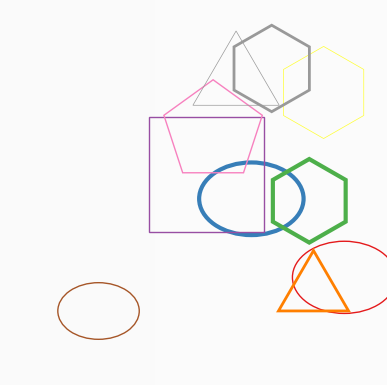[{"shape": "oval", "thickness": 1, "radius": 0.67, "center": [0.889, 0.28]}, {"shape": "oval", "thickness": 3, "radius": 0.67, "center": [0.649, 0.484]}, {"shape": "hexagon", "thickness": 3, "radius": 0.54, "center": [0.798, 0.478]}, {"shape": "square", "thickness": 1, "radius": 0.74, "center": [0.534, 0.547]}, {"shape": "triangle", "thickness": 2, "radius": 0.52, "center": [0.809, 0.245]}, {"shape": "hexagon", "thickness": 0.5, "radius": 0.6, "center": [0.835, 0.76]}, {"shape": "oval", "thickness": 1, "radius": 0.53, "center": [0.254, 0.192]}, {"shape": "pentagon", "thickness": 1, "radius": 0.67, "center": [0.55, 0.659]}, {"shape": "hexagon", "thickness": 2, "radius": 0.56, "center": [0.701, 0.822]}, {"shape": "triangle", "thickness": 0.5, "radius": 0.64, "center": [0.609, 0.791]}]